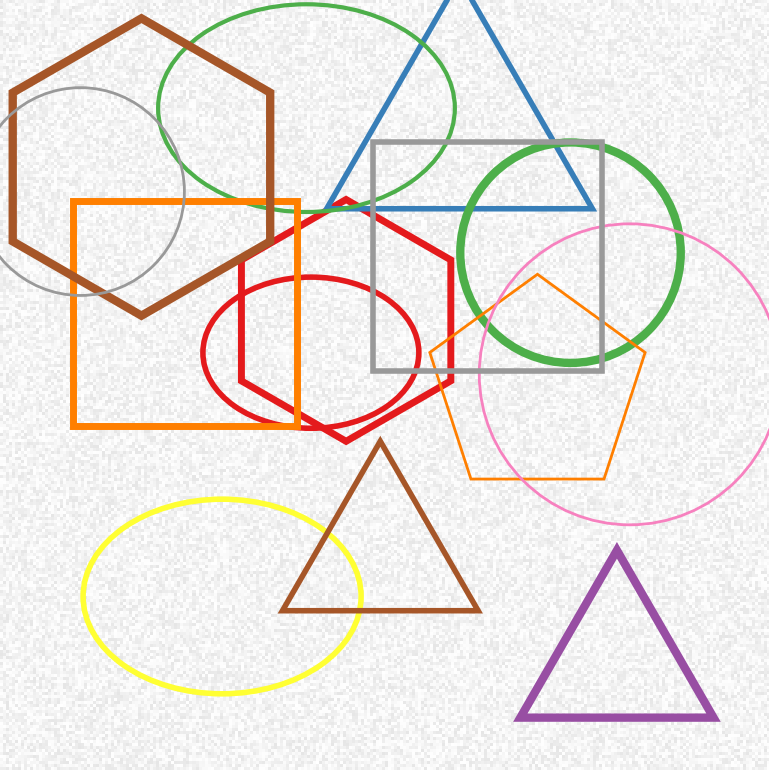[{"shape": "oval", "thickness": 2, "radius": 0.7, "center": [0.404, 0.542]}, {"shape": "hexagon", "thickness": 2.5, "radius": 0.79, "center": [0.45, 0.584]}, {"shape": "triangle", "thickness": 2, "radius": 1.0, "center": [0.597, 0.829]}, {"shape": "oval", "thickness": 1.5, "radius": 0.96, "center": [0.398, 0.86]}, {"shape": "circle", "thickness": 3, "radius": 0.72, "center": [0.741, 0.672]}, {"shape": "triangle", "thickness": 3, "radius": 0.72, "center": [0.801, 0.14]}, {"shape": "square", "thickness": 2.5, "radius": 0.73, "center": [0.241, 0.593]}, {"shape": "pentagon", "thickness": 1, "radius": 0.74, "center": [0.698, 0.497]}, {"shape": "oval", "thickness": 2, "radius": 0.9, "center": [0.288, 0.225]}, {"shape": "hexagon", "thickness": 3, "radius": 0.97, "center": [0.184, 0.783]}, {"shape": "triangle", "thickness": 2, "radius": 0.73, "center": [0.494, 0.28]}, {"shape": "circle", "thickness": 1, "radius": 0.98, "center": [0.818, 0.514]}, {"shape": "circle", "thickness": 1, "radius": 0.67, "center": [0.105, 0.751]}, {"shape": "square", "thickness": 2, "radius": 0.74, "center": [0.633, 0.667]}]